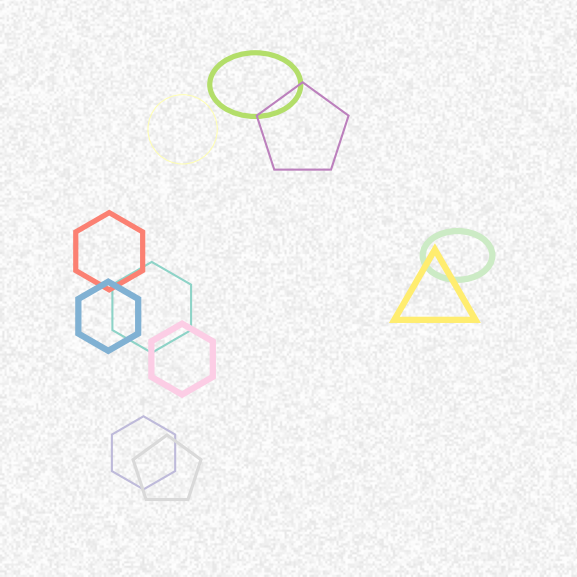[{"shape": "hexagon", "thickness": 1, "radius": 0.39, "center": [0.263, 0.467]}, {"shape": "circle", "thickness": 0.5, "radius": 0.3, "center": [0.316, 0.775]}, {"shape": "hexagon", "thickness": 1, "radius": 0.32, "center": [0.249, 0.215]}, {"shape": "hexagon", "thickness": 2.5, "radius": 0.33, "center": [0.189, 0.564]}, {"shape": "hexagon", "thickness": 3, "radius": 0.3, "center": [0.187, 0.451]}, {"shape": "oval", "thickness": 2.5, "radius": 0.39, "center": [0.442, 0.853]}, {"shape": "hexagon", "thickness": 3, "radius": 0.31, "center": [0.315, 0.377]}, {"shape": "pentagon", "thickness": 1.5, "radius": 0.31, "center": [0.289, 0.184]}, {"shape": "pentagon", "thickness": 1, "radius": 0.42, "center": [0.524, 0.773]}, {"shape": "oval", "thickness": 3, "radius": 0.3, "center": [0.792, 0.557]}, {"shape": "triangle", "thickness": 3, "radius": 0.41, "center": [0.753, 0.486]}]